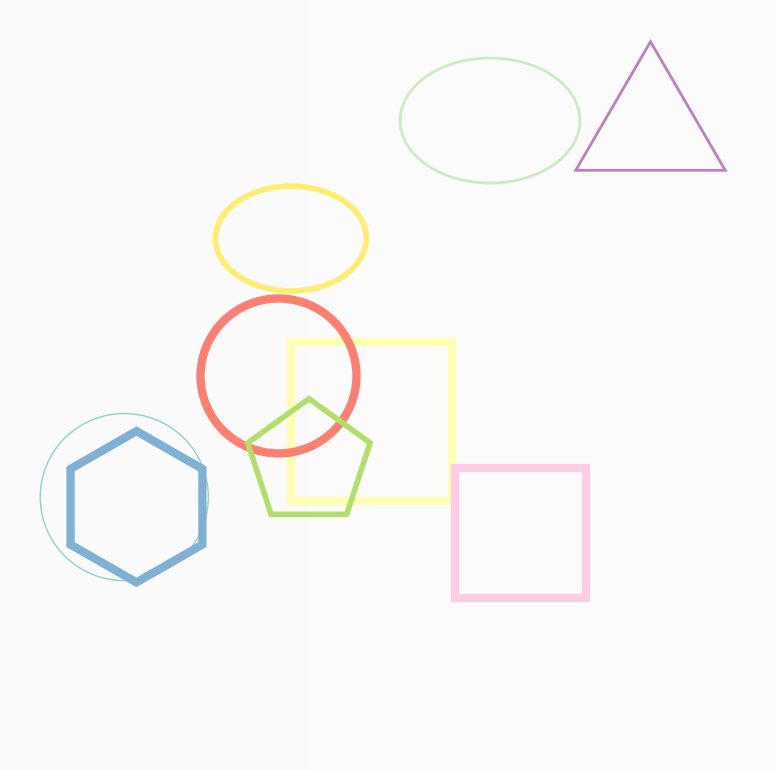[{"shape": "circle", "thickness": 0.5, "radius": 0.54, "center": [0.16, 0.354]}, {"shape": "square", "thickness": 3, "radius": 0.52, "center": [0.479, 0.453]}, {"shape": "circle", "thickness": 3, "radius": 0.5, "center": [0.359, 0.512]}, {"shape": "hexagon", "thickness": 3, "radius": 0.49, "center": [0.176, 0.342]}, {"shape": "pentagon", "thickness": 2, "radius": 0.42, "center": [0.399, 0.399]}, {"shape": "square", "thickness": 3, "radius": 0.42, "center": [0.672, 0.308]}, {"shape": "triangle", "thickness": 1, "radius": 0.56, "center": [0.839, 0.835]}, {"shape": "oval", "thickness": 1, "radius": 0.58, "center": [0.632, 0.843]}, {"shape": "oval", "thickness": 2, "radius": 0.49, "center": [0.375, 0.69]}]